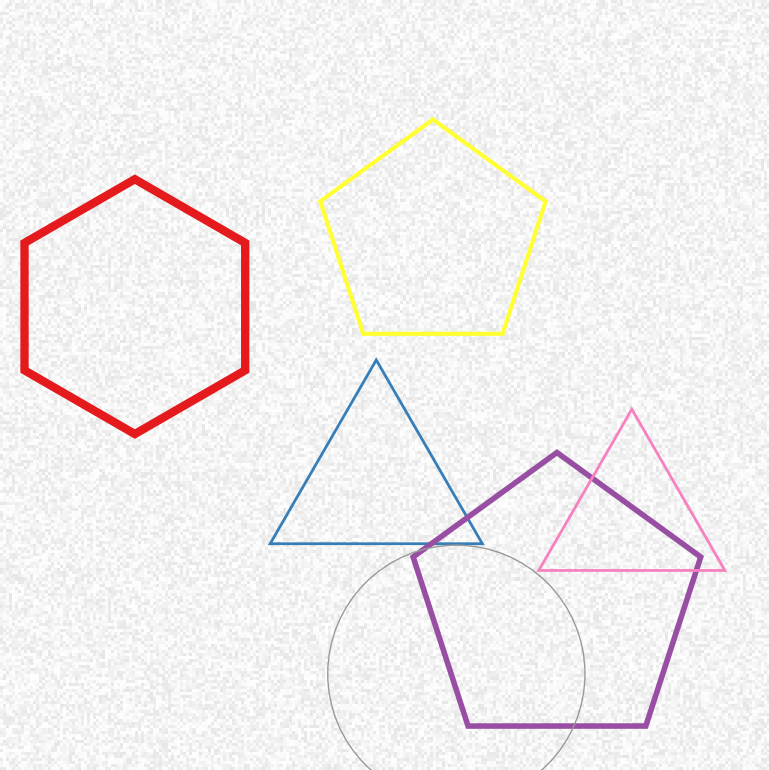[{"shape": "hexagon", "thickness": 3, "radius": 0.83, "center": [0.175, 0.602]}, {"shape": "triangle", "thickness": 1, "radius": 0.8, "center": [0.489, 0.373]}, {"shape": "pentagon", "thickness": 2, "radius": 0.98, "center": [0.723, 0.216]}, {"shape": "pentagon", "thickness": 1.5, "radius": 0.77, "center": [0.562, 0.691]}, {"shape": "triangle", "thickness": 1, "radius": 0.7, "center": [0.821, 0.329]}, {"shape": "circle", "thickness": 0.5, "radius": 0.84, "center": [0.593, 0.125]}]